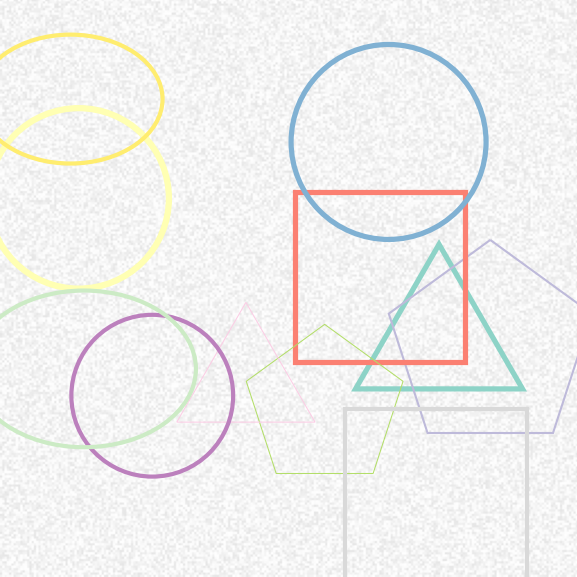[{"shape": "triangle", "thickness": 2.5, "radius": 0.83, "center": [0.76, 0.409]}, {"shape": "circle", "thickness": 3, "radius": 0.78, "center": [0.136, 0.656]}, {"shape": "pentagon", "thickness": 1, "radius": 0.92, "center": [0.849, 0.399]}, {"shape": "square", "thickness": 2.5, "radius": 0.74, "center": [0.658, 0.52]}, {"shape": "circle", "thickness": 2.5, "radius": 0.84, "center": [0.673, 0.753]}, {"shape": "pentagon", "thickness": 0.5, "radius": 0.71, "center": [0.562, 0.295]}, {"shape": "triangle", "thickness": 0.5, "radius": 0.69, "center": [0.426, 0.337]}, {"shape": "square", "thickness": 2, "radius": 0.79, "center": [0.755, 0.133]}, {"shape": "circle", "thickness": 2, "radius": 0.7, "center": [0.264, 0.314]}, {"shape": "oval", "thickness": 2, "radius": 0.97, "center": [0.145, 0.36]}, {"shape": "oval", "thickness": 2, "radius": 0.8, "center": [0.122, 0.828]}]